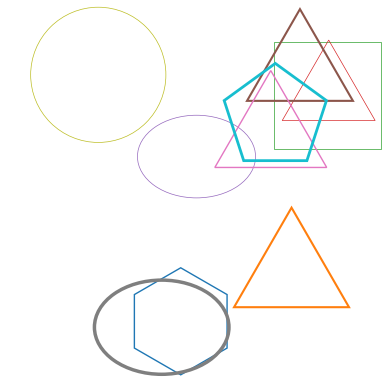[{"shape": "hexagon", "thickness": 1, "radius": 0.69, "center": [0.469, 0.165]}, {"shape": "triangle", "thickness": 1.5, "radius": 0.86, "center": [0.757, 0.288]}, {"shape": "square", "thickness": 0.5, "radius": 0.7, "center": [0.851, 0.752]}, {"shape": "triangle", "thickness": 0.5, "radius": 0.7, "center": [0.854, 0.757]}, {"shape": "oval", "thickness": 0.5, "radius": 0.77, "center": [0.51, 0.593]}, {"shape": "triangle", "thickness": 1.5, "radius": 0.79, "center": [0.779, 0.817]}, {"shape": "triangle", "thickness": 1, "radius": 0.84, "center": [0.703, 0.649]}, {"shape": "oval", "thickness": 2.5, "radius": 0.87, "center": [0.42, 0.15]}, {"shape": "circle", "thickness": 0.5, "radius": 0.88, "center": [0.255, 0.806]}, {"shape": "pentagon", "thickness": 2, "radius": 0.7, "center": [0.715, 0.696]}]